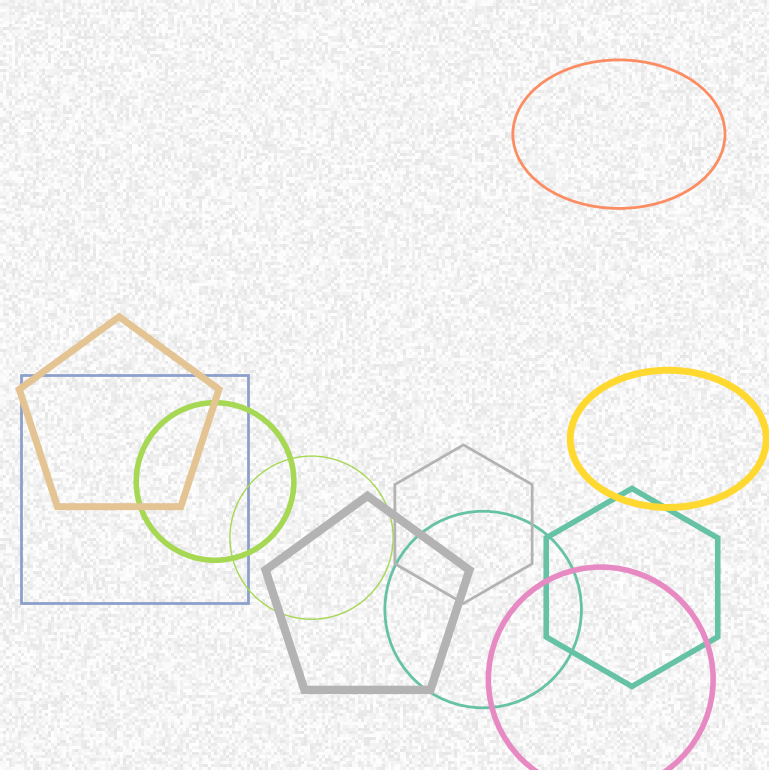[{"shape": "hexagon", "thickness": 2, "radius": 0.64, "center": [0.821, 0.237]}, {"shape": "circle", "thickness": 1, "radius": 0.64, "center": [0.627, 0.208]}, {"shape": "oval", "thickness": 1, "radius": 0.69, "center": [0.804, 0.826]}, {"shape": "square", "thickness": 1, "radius": 0.74, "center": [0.174, 0.365]}, {"shape": "circle", "thickness": 2, "radius": 0.73, "center": [0.78, 0.118]}, {"shape": "circle", "thickness": 2, "radius": 0.51, "center": [0.279, 0.375]}, {"shape": "circle", "thickness": 0.5, "radius": 0.53, "center": [0.405, 0.302]}, {"shape": "oval", "thickness": 2.5, "radius": 0.64, "center": [0.868, 0.43]}, {"shape": "pentagon", "thickness": 2.5, "radius": 0.68, "center": [0.155, 0.452]}, {"shape": "hexagon", "thickness": 1, "radius": 0.51, "center": [0.602, 0.319]}, {"shape": "pentagon", "thickness": 3, "radius": 0.7, "center": [0.477, 0.217]}]